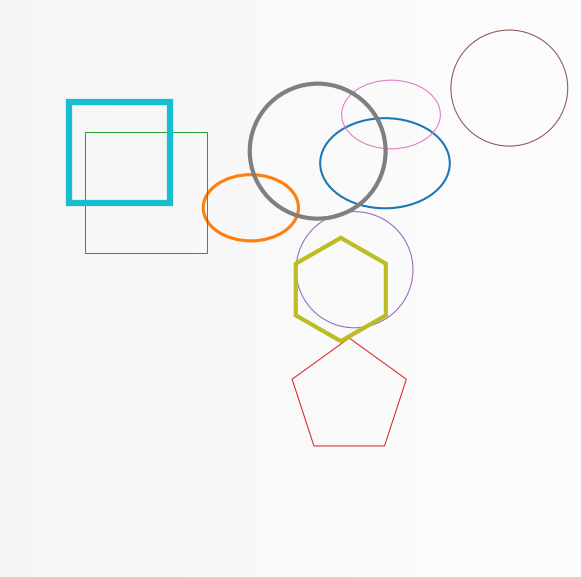[{"shape": "oval", "thickness": 1, "radius": 0.56, "center": [0.662, 0.716]}, {"shape": "oval", "thickness": 1.5, "radius": 0.41, "center": [0.432, 0.639]}, {"shape": "square", "thickness": 0.5, "radius": 0.52, "center": [0.252, 0.666]}, {"shape": "pentagon", "thickness": 0.5, "radius": 0.52, "center": [0.601, 0.311]}, {"shape": "circle", "thickness": 0.5, "radius": 0.5, "center": [0.61, 0.532]}, {"shape": "circle", "thickness": 0.5, "radius": 0.5, "center": [0.876, 0.847]}, {"shape": "oval", "thickness": 0.5, "radius": 0.42, "center": [0.673, 0.801]}, {"shape": "circle", "thickness": 2, "radius": 0.58, "center": [0.547, 0.737]}, {"shape": "hexagon", "thickness": 2, "radius": 0.45, "center": [0.586, 0.498]}, {"shape": "square", "thickness": 3, "radius": 0.44, "center": [0.206, 0.735]}]